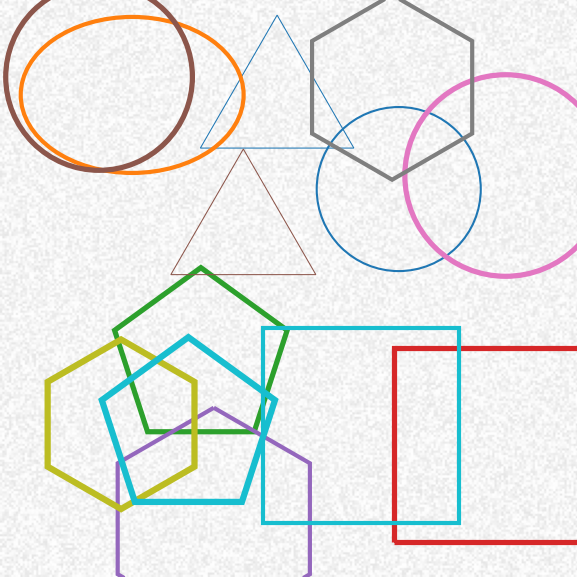[{"shape": "circle", "thickness": 1, "radius": 0.71, "center": [0.69, 0.672]}, {"shape": "triangle", "thickness": 0.5, "radius": 0.77, "center": [0.48, 0.819]}, {"shape": "oval", "thickness": 2, "radius": 0.96, "center": [0.229, 0.835]}, {"shape": "pentagon", "thickness": 2.5, "radius": 0.79, "center": [0.348, 0.379]}, {"shape": "square", "thickness": 2.5, "radius": 0.84, "center": [0.851, 0.229]}, {"shape": "hexagon", "thickness": 2, "radius": 0.96, "center": [0.37, 0.101]}, {"shape": "triangle", "thickness": 0.5, "radius": 0.72, "center": [0.421, 0.596]}, {"shape": "circle", "thickness": 2.5, "radius": 0.81, "center": [0.172, 0.866]}, {"shape": "circle", "thickness": 2.5, "radius": 0.87, "center": [0.876, 0.695]}, {"shape": "hexagon", "thickness": 2, "radius": 0.8, "center": [0.679, 0.848]}, {"shape": "hexagon", "thickness": 3, "radius": 0.73, "center": [0.21, 0.265]}, {"shape": "square", "thickness": 2, "radius": 0.85, "center": [0.625, 0.263]}, {"shape": "pentagon", "thickness": 3, "radius": 0.79, "center": [0.326, 0.258]}]